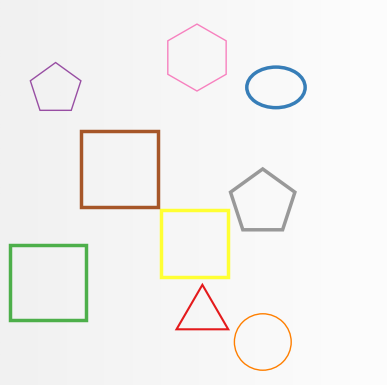[{"shape": "triangle", "thickness": 1.5, "radius": 0.39, "center": [0.522, 0.183]}, {"shape": "oval", "thickness": 2.5, "radius": 0.38, "center": [0.712, 0.773]}, {"shape": "square", "thickness": 2.5, "radius": 0.49, "center": [0.125, 0.266]}, {"shape": "pentagon", "thickness": 1, "radius": 0.34, "center": [0.144, 0.769]}, {"shape": "circle", "thickness": 1, "radius": 0.37, "center": [0.678, 0.112]}, {"shape": "square", "thickness": 2.5, "radius": 0.43, "center": [0.501, 0.367]}, {"shape": "square", "thickness": 2.5, "radius": 0.5, "center": [0.308, 0.561]}, {"shape": "hexagon", "thickness": 1, "radius": 0.43, "center": [0.508, 0.851]}, {"shape": "pentagon", "thickness": 2.5, "radius": 0.44, "center": [0.678, 0.474]}]